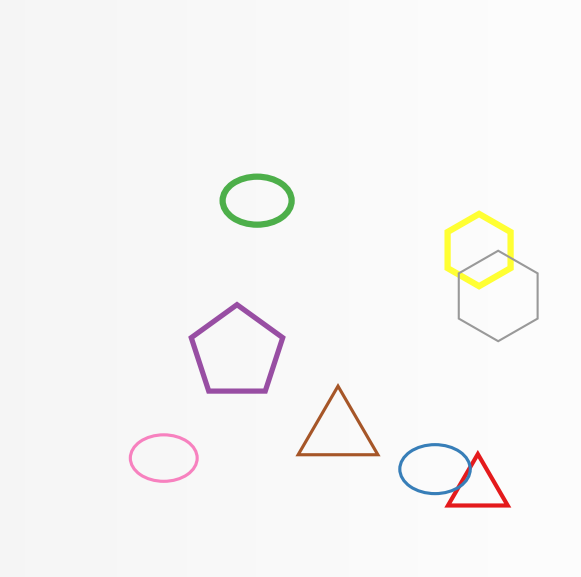[{"shape": "triangle", "thickness": 2, "radius": 0.3, "center": [0.822, 0.153]}, {"shape": "oval", "thickness": 1.5, "radius": 0.3, "center": [0.748, 0.187]}, {"shape": "oval", "thickness": 3, "radius": 0.3, "center": [0.442, 0.652]}, {"shape": "pentagon", "thickness": 2.5, "radius": 0.41, "center": [0.408, 0.389]}, {"shape": "hexagon", "thickness": 3, "radius": 0.31, "center": [0.824, 0.566]}, {"shape": "triangle", "thickness": 1.5, "radius": 0.4, "center": [0.582, 0.251]}, {"shape": "oval", "thickness": 1.5, "radius": 0.29, "center": [0.282, 0.206]}, {"shape": "hexagon", "thickness": 1, "radius": 0.39, "center": [0.857, 0.487]}]